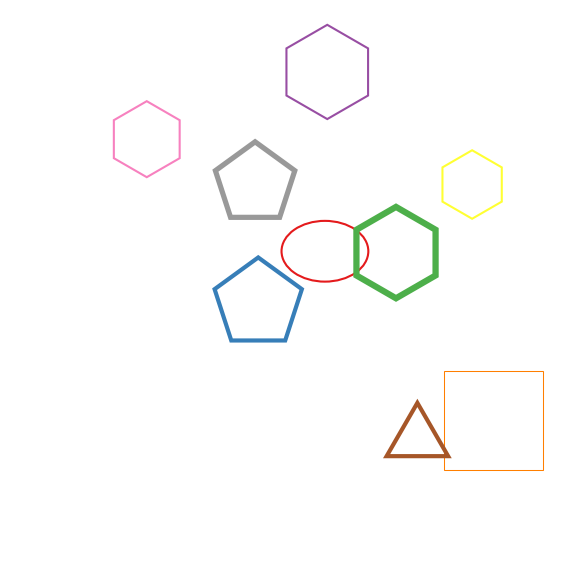[{"shape": "oval", "thickness": 1, "radius": 0.38, "center": [0.563, 0.564]}, {"shape": "pentagon", "thickness": 2, "radius": 0.4, "center": [0.447, 0.474]}, {"shape": "hexagon", "thickness": 3, "radius": 0.4, "center": [0.686, 0.562]}, {"shape": "hexagon", "thickness": 1, "radius": 0.41, "center": [0.567, 0.875]}, {"shape": "square", "thickness": 0.5, "radius": 0.43, "center": [0.855, 0.271]}, {"shape": "hexagon", "thickness": 1, "radius": 0.3, "center": [0.818, 0.68]}, {"shape": "triangle", "thickness": 2, "radius": 0.31, "center": [0.723, 0.24]}, {"shape": "hexagon", "thickness": 1, "radius": 0.33, "center": [0.254, 0.758]}, {"shape": "pentagon", "thickness": 2.5, "radius": 0.36, "center": [0.442, 0.681]}]